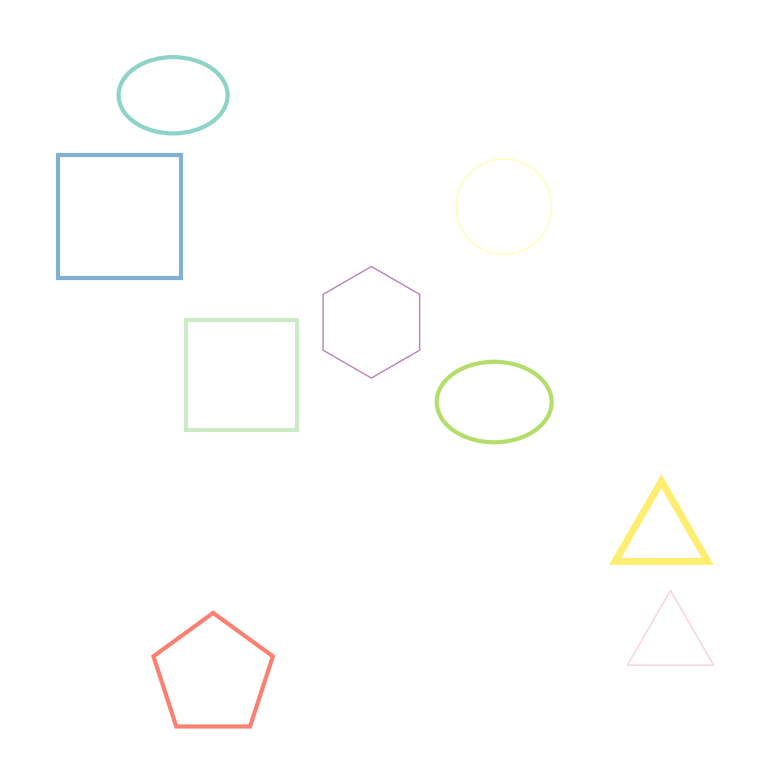[{"shape": "oval", "thickness": 1.5, "radius": 0.35, "center": [0.225, 0.876]}, {"shape": "circle", "thickness": 0.5, "radius": 0.31, "center": [0.654, 0.732]}, {"shape": "pentagon", "thickness": 1.5, "radius": 0.41, "center": [0.277, 0.122]}, {"shape": "square", "thickness": 1.5, "radius": 0.4, "center": [0.155, 0.719]}, {"shape": "oval", "thickness": 1.5, "radius": 0.37, "center": [0.642, 0.478]}, {"shape": "triangle", "thickness": 0.5, "radius": 0.32, "center": [0.871, 0.169]}, {"shape": "hexagon", "thickness": 0.5, "radius": 0.36, "center": [0.482, 0.581]}, {"shape": "square", "thickness": 1.5, "radius": 0.36, "center": [0.313, 0.513]}, {"shape": "triangle", "thickness": 2.5, "radius": 0.35, "center": [0.859, 0.306]}]